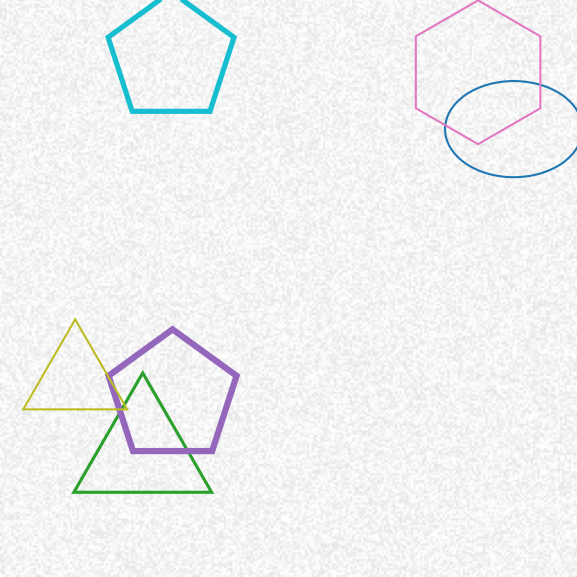[{"shape": "oval", "thickness": 1, "radius": 0.59, "center": [0.89, 0.776]}, {"shape": "triangle", "thickness": 1.5, "radius": 0.69, "center": [0.247, 0.216]}, {"shape": "pentagon", "thickness": 3, "radius": 0.58, "center": [0.299, 0.312]}, {"shape": "hexagon", "thickness": 1, "radius": 0.62, "center": [0.828, 0.874]}, {"shape": "triangle", "thickness": 1, "radius": 0.52, "center": [0.13, 0.342]}, {"shape": "pentagon", "thickness": 2.5, "radius": 0.57, "center": [0.296, 0.899]}]